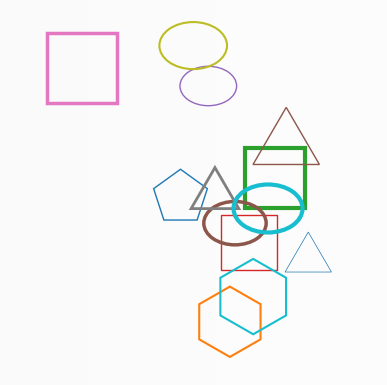[{"shape": "pentagon", "thickness": 1, "radius": 0.36, "center": [0.466, 0.487]}, {"shape": "triangle", "thickness": 0.5, "radius": 0.35, "center": [0.795, 0.328]}, {"shape": "hexagon", "thickness": 1.5, "radius": 0.46, "center": [0.593, 0.164]}, {"shape": "square", "thickness": 3, "radius": 0.39, "center": [0.71, 0.537]}, {"shape": "square", "thickness": 1, "radius": 0.36, "center": [0.644, 0.37]}, {"shape": "oval", "thickness": 1, "radius": 0.37, "center": [0.538, 0.777]}, {"shape": "triangle", "thickness": 1, "radius": 0.49, "center": [0.739, 0.622]}, {"shape": "oval", "thickness": 2.5, "radius": 0.4, "center": [0.606, 0.42]}, {"shape": "square", "thickness": 2.5, "radius": 0.45, "center": [0.211, 0.824]}, {"shape": "triangle", "thickness": 2, "radius": 0.36, "center": [0.555, 0.494]}, {"shape": "oval", "thickness": 1.5, "radius": 0.44, "center": [0.499, 0.882]}, {"shape": "hexagon", "thickness": 1.5, "radius": 0.49, "center": [0.653, 0.23]}, {"shape": "oval", "thickness": 3, "radius": 0.45, "center": [0.692, 0.458]}]